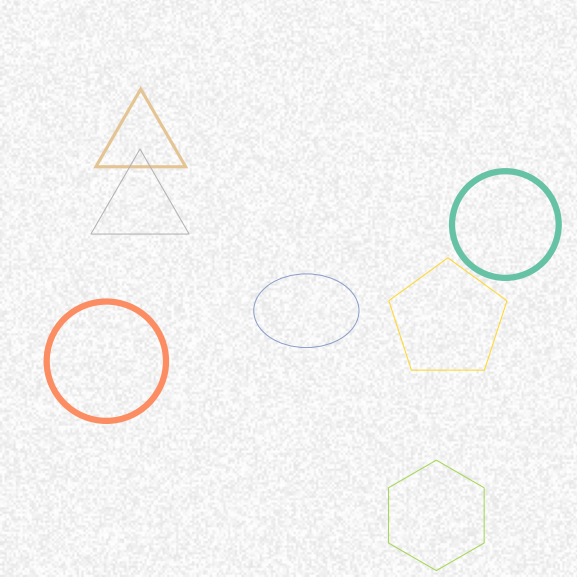[{"shape": "circle", "thickness": 3, "radius": 0.46, "center": [0.875, 0.61]}, {"shape": "circle", "thickness": 3, "radius": 0.52, "center": [0.184, 0.374]}, {"shape": "oval", "thickness": 0.5, "radius": 0.46, "center": [0.53, 0.461]}, {"shape": "hexagon", "thickness": 0.5, "radius": 0.48, "center": [0.756, 0.107]}, {"shape": "pentagon", "thickness": 0.5, "radius": 0.54, "center": [0.776, 0.445]}, {"shape": "triangle", "thickness": 1.5, "radius": 0.45, "center": [0.244, 0.755]}, {"shape": "triangle", "thickness": 0.5, "radius": 0.49, "center": [0.242, 0.643]}]